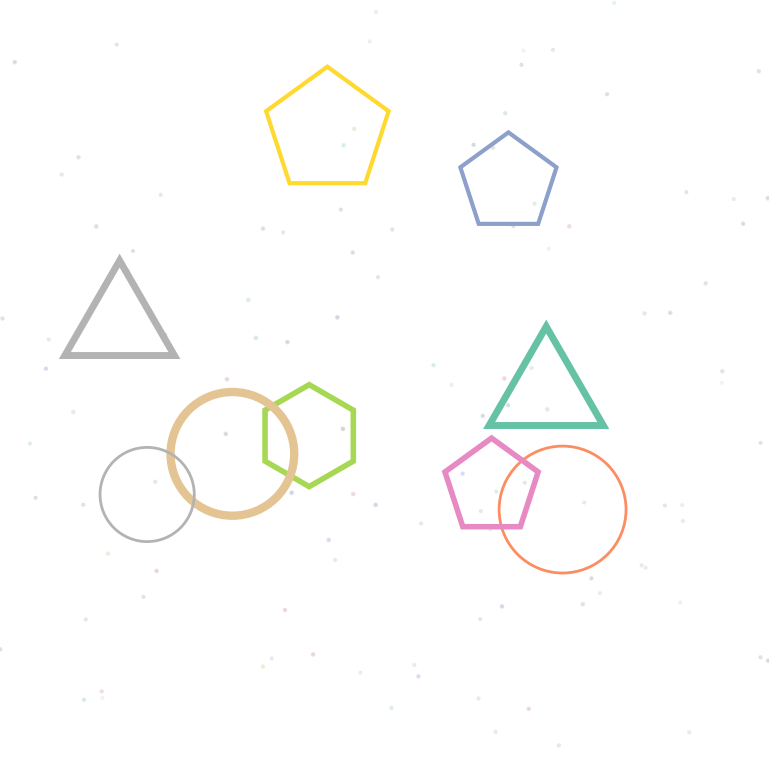[{"shape": "triangle", "thickness": 2.5, "radius": 0.43, "center": [0.709, 0.49]}, {"shape": "circle", "thickness": 1, "radius": 0.41, "center": [0.731, 0.338]}, {"shape": "pentagon", "thickness": 1.5, "radius": 0.33, "center": [0.66, 0.762]}, {"shape": "pentagon", "thickness": 2, "radius": 0.32, "center": [0.638, 0.367]}, {"shape": "hexagon", "thickness": 2, "radius": 0.33, "center": [0.402, 0.434]}, {"shape": "pentagon", "thickness": 1.5, "radius": 0.42, "center": [0.425, 0.83]}, {"shape": "circle", "thickness": 3, "radius": 0.4, "center": [0.302, 0.411]}, {"shape": "circle", "thickness": 1, "radius": 0.31, "center": [0.191, 0.358]}, {"shape": "triangle", "thickness": 2.5, "radius": 0.41, "center": [0.155, 0.579]}]